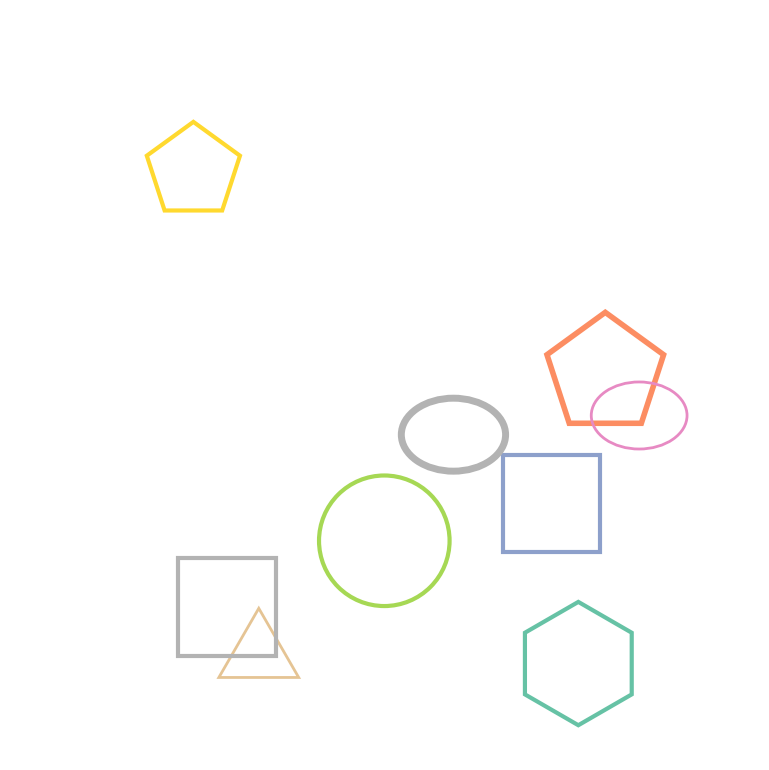[{"shape": "hexagon", "thickness": 1.5, "radius": 0.4, "center": [0.751, 0.138]}, {"shape": "pentagon", "thickness": 2, "radius": 0.4, "center": [0.786, 0.515]}, {"shape": "square", "thickness": 1.5, "radius": 0.31, "center": [0.716, 0.346]}, {"shape": "oval", "thickness": 1, "radius": 0.31, "center": [0.83, 0.46]}, {"shape": "circle", "thickness": 1.5, "radius": 0.42, "center": [0.499, 0.298]}, {"shape": "pentagon", "thickness": 1.5, "radius": 0.32, "center": [0.251, 0.778]}, {"shape": "triangle", "thickness": 1, "radius": 0.3, "center": [0.336, 0.15]}, {"shape": "square", "thickness": 1.5, "radius": 0.32, "center": [0.295, 0.212]}, {"shape": "oval", "thickness": 2.5, "radius": 0.34, "center": [0.589, 0.435]}]